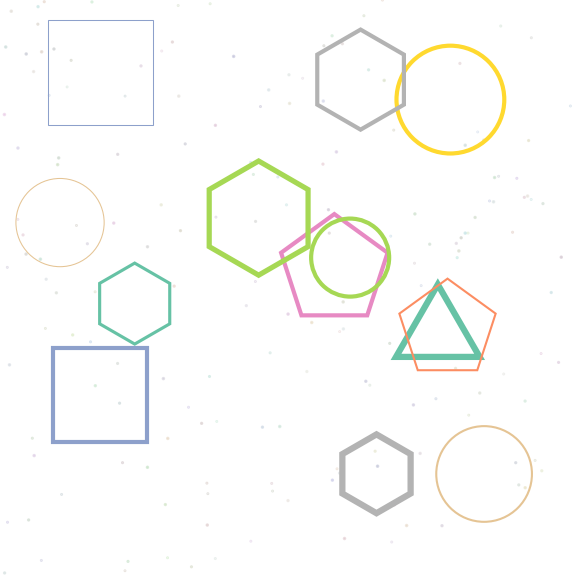[{"shape": "hexagon", "thickness": 1.5, "radius": 0.35, "center": [0.233, 0.473]}, {"shape": "triangle", "thickness": 3, "radius": 0.42, "center": [0.758, 0.423]}, {"shape": "pentagon", "thickness": 1, "radius": 0.44, "center": [0.775, 0.429]}, {"shape": "square", "thickness": 0.5, "radius": 0.46, "center": [0.175, 0.874]}, {"shape": "square", "thickness": 2, "radius": 0.41, "center": [0.173, 0.315]}, {"shape": "pentagon", "thickness": 2, "radius": 0.48, "center": [0.579, 0.531]}, {"shape": "circle", "thickness": 2, "radius": 0.34, "center": [0.606, 0.553]}, {"shape": "hexagon", "thickness": 2.5, "radius": 0.49, "center": [0.448, 0.621]}, {"shape": "circle", "thickness": 2, "radius": 0.47, "center": [0.78, 0.827]}, {"shape": "circle", "thickness": 1, "radius": 0.41, "center": [0.838, 0.178]}, {"shape": "circle", "thickness": 0.5, "radius": 0.38, "center": [0.104, 0.614]}, {"shape": "hexagon", "thickness": 3, "radius": 0.34, "center": [0.652, 0.179]}, {"shape": "hexagon", "thickness": 2, "radius": 0.43, "center": [0.624, 0.861]}]